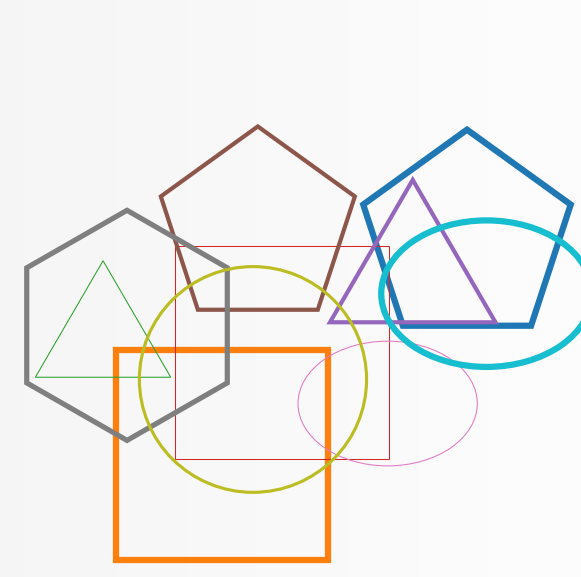[{"shape": "pentagon", "thickness": 3, "radius": 0.94, "center": [0.803, 0.587]}, {"shape": "square", "thickness": 3, "radius": 0.91, "center": [0.382, 0.211]}, {"shape": "triangle", "thickness": 0.5, "radius": 0.67, "center": [0.177, 0.413]}, {"shape": "square", "thickness": 0.5, "radius": 0.92, "center": [0.485, 0.388]}, {"shape": "triangle", "thickness": 2, "radius": 0.82, "center": [0.71, 0.523]}, {"shape": "pentagon", "thickness": 2, "radius": 0.88, "center": [0.444, 0.605]}, {"shape": "oval", "thickness": 0.5, "radius": 0.77, "center": [0.667, 0.3]}, {"shape": "hexagon", "thickness": 2.5, "radius": 1.0, "center": [0.219, 0.436]}, {"shape": "circle", "thickness": 1.5, "radius": 0.98, "center": [0.435, 0.342]}, {"shape": "oval", "thickness": 3, "radius": 0.91, "center": [0.837, 0.491]}]